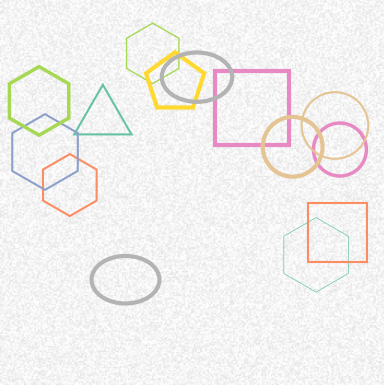[{"shape": "hexagon", "thickness": 0.5, "radius": 0.48, "center": [0.821, 0.338]}, {"shape": "triangle", "thickness": 1.5, "radius": 0.43, "center": [0.267, 0.694]}, {"shape": "square", "thickness": 1.5, "radius": 0.38, "center": [0.877, 0.395]}, {"shape": "hexagon", "thickness": 1.5, "radius": 0.4, "center": [0.181, 0.519]}, {"shape": "hexagon", "thickness": 1.5, "radius": 0.49, "center": [0.117, 0.605]}, {"shape": "square", "thickness": 3, "radius": 0.48, "center": [0.653, 0.719]}, {"shape": "circle", "thickness": 2.5, "radius": 0.34, "center": [0.883, 0.612]}, {"shape": "hexagon", "thickness": 2.5, "radius": 0.45, "center": [0.102, 0.738]}, {"shape": "hexagon", "thickness": 1, "radius": 0.39, "center": [0.397, 0.861]}, {"shape": "pentagon", "thickness": 3, "radius": 0.4, "center": [0.455, 0.785]}, {"shape": "circle", "thickness": 1.5, "radius": 0.43, "center": [0.87, 0.674]}, {"shape": "circle", "thickness": 3, "radius": 0.39, "center": [0.76, 0.619]}, {"shape": "oval", "thickness": 3, "radius": 0.44, "center": [0.326, 0.273]}, {"shape": "oval", "thickness": 3, "radius": 0.46, "center": [0.512, 0.8]}]